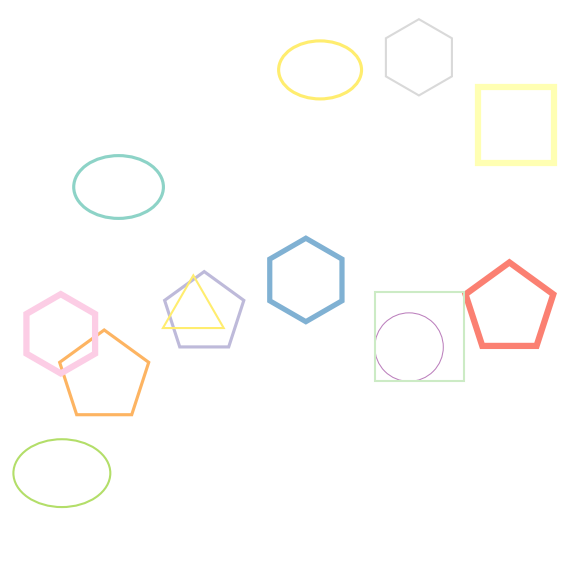[{"shape": "oval", "thickness": 1.5, "radius": 0.39, "center": [0.205, 0.675]}, {"shape": "square", "thickness": 3, "radius": 0.33, "center": [0.894, 0.783]}, {"shape": "pentagon", "thickness": 1.5, "radius": 0.36, "center": [0.354, 0.457]}, {"shape": "pentagon", "thickness": 3, "radius": 0.4, "center": [0.882, 0.465]}, {"shape": "hexagon", "thickness": 2.5, "radius": 0.36, "center": [0.53, 0.514]}, {"shape": "pentagon", "thickness": 1.5, "radius": 0.41, "center": [0.18, 0.347]}, {"shape": "oval", "thickness": 1, "radius": 0.42, "center": [0.107, 0.18]}, {"shape": "hexagon", "thickness": 3, "radius": 0.34, "center": [0.105, 0.421]}, {"shape": "hexagon", "thickness": 1, "radius": 0.33, "center": [0.725, 0.9]}, {"shape": "circle", "thickness": 0.5, "radius": 0.3, "center": [0.708, 0.398]}, {"shape": "square", "thickness": 1, "radius": 0.39, "center": [0.727, 0.417]}, {"shape": "triangle", "thickness": 1, "radius": 0.3, "center": [0.335, 0.461]}, {"shape": "oval", "thickness": 1.5, "radius": 0.36, "center": [0.554, 0.878]}]